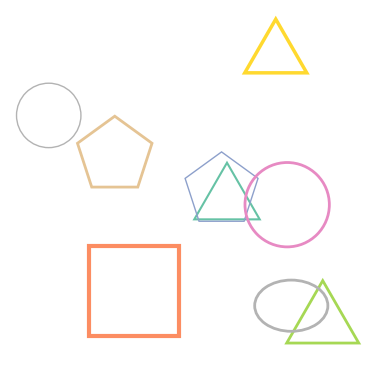[{"shape": "triangle", "thickness": 1.5, "radius": 0.49, "center": [0.59, 0.479]}, {"shape": "square", "thickness": 3, "radius": 0.59, "center": [0.348, 0.244]}, {"shape": "pentagon", "thickness": 1, "radius": 0.5, "center": [0.575, 0.506]}, {"shape": "circle", "thickness": 2, "radius": 0.55, "center": [0.746, 0.468]}, {"shape": "triangle", "thickness": 2, "radius": 0.54, "center": [0.838, 0.163]}, {"shape": "triangle", "thickness": 2.5, "radius": 0.46, "center": [0.716, 0.857]}, {"shape": "pentagon", "thickness": 2, "radius": 0.51, "center": [0.298, 0.596]}, {"shape": "circle", "thickness": 1, "radius": 0.42, "center": [0.127, 0.7]}, {"shape": "oval", "thickness": 2, "radius": 0.48, "center": [0.757, 0.206]}]